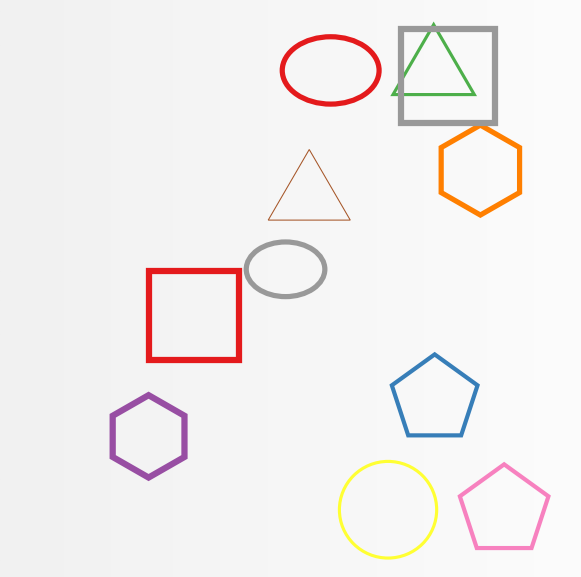[{"shape": "oval", "thickness": 2.5, "radius": 0.42, "center": [0.569, 0.877]}, {"shape": "square", "thickness": 3, "radius": 0.39, "center": [0.334, 0.453]}, {"shape": "pentagon", "thickness": 2, "radius": 0.39, "center": [0.748, 0.308]}, {"shape": "triangle", "thickness": 1.5, "radius": 0.4, "center": [0.746, 0.876]}, {"shape": "hexagon", "thickness": 3, "radius": 0.36, "center": [0.256, 0.244]}, {"shape": "hexagon", "thickness": 2.5, "radius": 0.39, "center": [0.826, 0.705]}, {"shape": "circle", "thickness": 1.5, "radius": 0.42, "center": [0.668, 0.116]}, {"shape": "triangle", "thickness": 0.5, "radius": 0.41, "center": [0.532, 0.659]}, {"shape": "pentagon", "thickness": 2, "radius": 0.4, "center": [0.867, 0.115]}, {"shape": "oval", "thickness": 2.5, "radius": 0.34, "center": [0.491, 0.533]}, {"shape": "square", "thickness": 3, "radius": 0.41, "center": [0.771, 0.867]}]